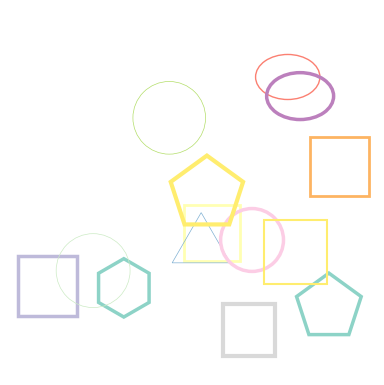[{"shape": "pentagon", "thickness": 2.5, "radius": 0.44, "center": [0.854, 0.202]}, {"shape": "hexagon", "thickness": 2.5, "radius": 0.38, "center": [0.322, 0.252]}, {"shape": "square", "thickness": 2, "radius": 0.36, "center": [0.551, 0.395]}, {"shape": "square", "thickness": 2.5, "radius": 0.39, "center": [0.124, 0.257]}, {"shape": "oval", "thickness": 1, "radius": 0.42, "center": [0.747, 0.8]}, {"shape": "triangle", "thickness": 0.5, "radius": 0.43, "center": [0.523, 0.361]}, {"shape": "square", "thickness": 2, "radius": 0.39, "center": [0.882, 0.567]}, {"shape": "circle", "thickness": 0.5, "radius": 0.47, "center": [0.44, 0.694]}, {"shape": "circle", "thickness": 2.5, "radius": 0.41, "center": [0.655, 0.377]}, {"shape": "square", "thickness": 3, "radius": 0.34, "center": [0.647, 0.143]}, {"shape": "oval", "thickness": 2.5, "radius": 0.43, "center": [0.78, 0.75]}, {"shape": "circle", "thickness": 0.5, "radius": 0.48, "center": [0.242, 0.297]}, {"shape": "square", "thickness": 1.5, "radius": 0.41, "center": [0.768, 0.346]}, {"shape": "pentagon", "thickness": 3, "radius": 0.49, "center": [0.537, 0.497]}]